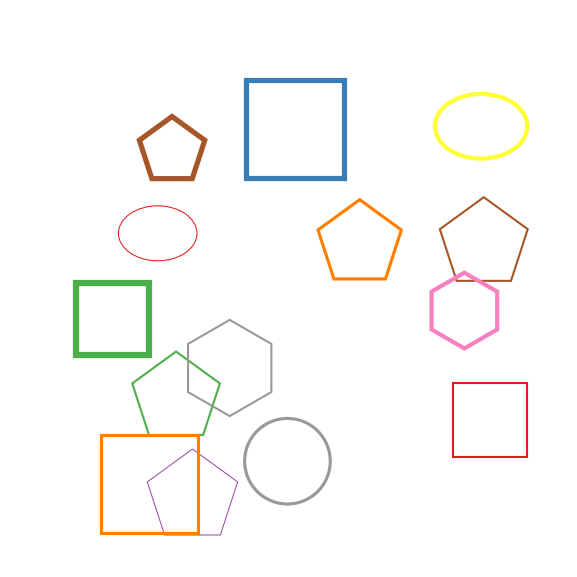[{"shape": "oval", "thickness": 0.5, "radius": 0.34, "center": [0.273, 0.595]}, {"shape": "square", "thickness": 1, "radius": 0.32, "center": [0.848, 0.272]}, {"shape": "square", "thickness": 2.5, "radius": 0.42, "center": [0.511, 0.776]}, {"shape": "pentagon", "thickness": 1, "radius": 0.4, "center": [0.305, 0.311]}, {"shape": "square", "thickness": 3, "radius": 0.31, "center": [0.195, 0.447]}, {"shape": "pentagon", "thickness": 0.5, "radius": 0.41, "center": [0.333, 0.139]}, {"shape": "pentagon", "thickness": 1.5, "radius": 0.38, "center": [0.623, 0.578]}, {"shape": "square", "thickness": 1.5, "radius": 0.42, "center": [0.259, 0.161]}, {"shape": "oval", "thickness": 2, "radius": 0.4, "center": [0.833, 0.78]}, {"shape": "pentagon", "thickness": 2.5, "radius": 0.3, "center": [0.298, 0.738]}, {"shape": "pentagon", "thickness": 1, "radius": 0.4, "center": [0.838, 0.578]}, {"shape": "hexagon", "thickness": 2, "radius": 0.33, "center": [0.804, 0.461]}, {"shape": "circle", "thickness": 1.5, "radius": 0.37, "center": [0.498, 0.2]}, {"shape": "hexagon", "thickness": 1, "radius": 0.42, "center": [0.398, 0.362]}]